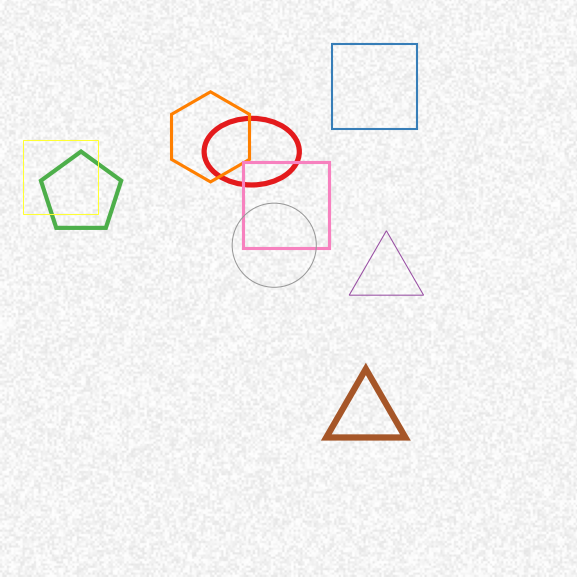[{"shape": "oval", "thickness": 2.5, "radius": 0.41, "center": [0.436, 0.737]}, {"shape": "square", "thickness": 1, "radius": 0.37, "center": [0.648, 0.849]}, {"shape": "pentagon", "thickness": 2, "radius": 0.37, "center": [0.14, 0.664]}, {"shape": "triangle", "thickness": 0.5, "radius": 0.37, "center": [0.669, 0.525]}, {"shape": "hexagon", "thickness": 1.5, "radius": 0.39, "center": [0.365, 0.762]}, {"shape": "square", "thickness": 0.5, "radius": 0.32, "center": [0.105, 0.692]}, {"shape": "triangle", "thickness": 3, "radius": 0.4, "center": [0.633, 0.281]}, {"shape": "square", "thickness": 1.5, "radius": 0.37, "center": [0.496, 0.644]}, {"shape": "circle", "thickness": 0.5, "radius": 0.36, "center": [0.475, 0.575]}]